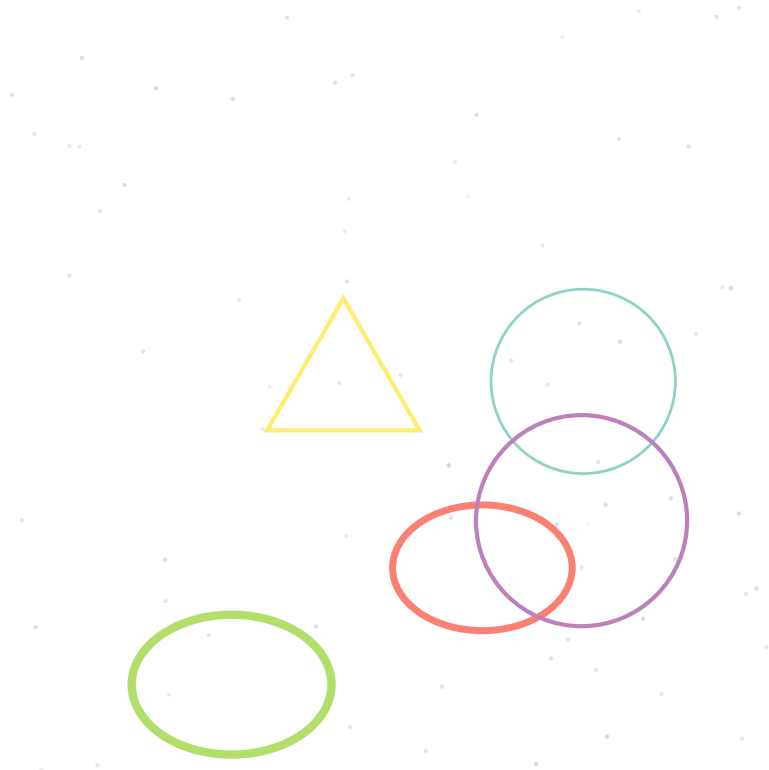[{"shape": "circle", "thickness": 1, "radius": 0.6, "center": [0.757, 0.505]}, {"shape": "oval", "thickness": 2.5, "radius": 0.58, "center": [0.626, 0.263]}, {"shape": "oval", "thickness": 3, "radius": 0.65, "center": [0.301, 0.111]}, {"shape": "circle", "thickness": 1.5, "radius": 0.69, "center": [0.755, 0.324]}, {"shape": "triangle", "thickness": 1.5, "radius": 0.57, "center": [0.446, 0.498]}]